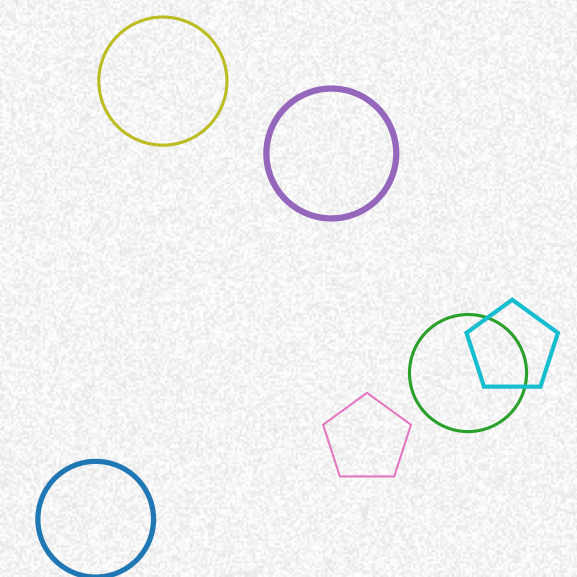[{"shape": "circle", "thickness": 2.5, "radius": 0.5, "center": [0.166, 0.1]}, {"shape": "circle", "thickness": 1.5, "radius": 0.51, "center": [0.81, 0.353]}, {"shape": "circle", "thickness": 3, "radius": 0.56, "center": [0.574, 0.733]}, {"shape": "pentagon", "thickness": 1, "radius": 0.4, "center": [0.636, 0.239]}, {"shape": "circle", "thickness": 1.5, "radius": 0.55, "center": [0.282, 0.859]}, {"shape": "pentagon", "thickness": 2, "radius": 0.42, "center": [0.887, 0.397]}]